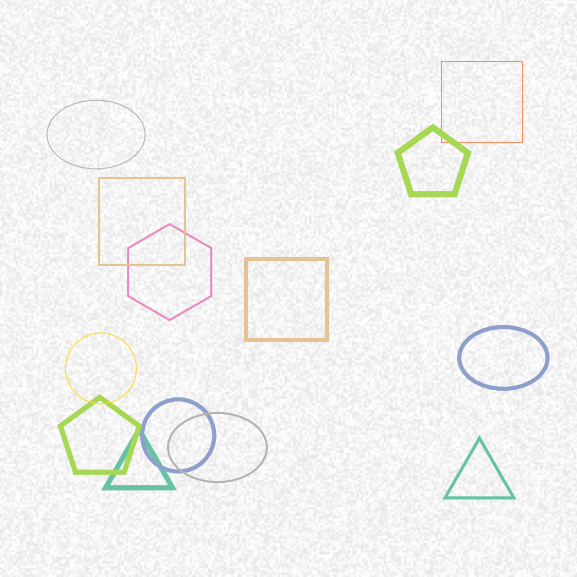[{"shape": "triangle", "thickness": 1.5, "radius": 0.34, "center": [0.83, 0.171]}, {"shape": "triangle", "thickness": 2.5, "radius": 0.33, "center": [0.241, 0.188]}, {"shape": "square", "thickness": 0.5, "radius": 0.35, "center": [0.834, 0.823]}, {"shape": "oval", "thickness": 2, "radius": 0.38, "center": [0.872, 0.379]}, {"shape": "circle", "thickness": 2, "radius": 0.31, "center": [0.309, 0.245]}, {"shape": "hexagon", "thickness": 1, "radius": 0.42, "center": [0.294, 0.528]}, {"shape": "pentagon", "thickness": 3, "radius": 0.32, "center": [0.75, 0.715]}, {"shape": "pentagon", "thickness": 2.5, "radius": 0.36, "center": [0.173, 0.239]}, {"shape": "circle", "thickness": 0.5, "radius": 0.31, "center": [0.175, 0.361]}, {"shape": "square", "thickness": 2, "radius": 0.35, "center": [0.496, 0.48]}, {"shape": "square", "thickness": 1, "radius": 0.38, "center": [0.246, 0.616]}, {"shape": "oval", "thickness": 1, "radius": 0.43, "center": [0.377, 0.224]}, {"shape": "oval", "thickness": 0.5, "radius": 0.42, "center": [0.166, 0.766]}]